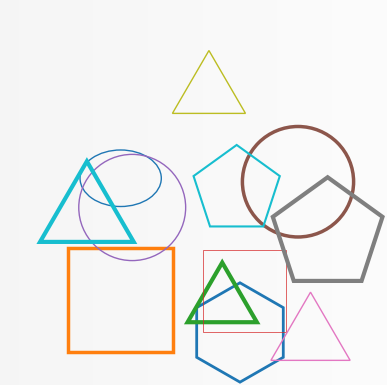[{"shape": "oval", "thickness": 1, "radius": 0.52, "center": [0.311, 0.537]}, {"shape": "hexagon", "thickness": 2, "radius": 0.65, "center": [0.619, 0.136]}, {"shape": "square", "thickness": 2.5, "radius": 0.68, "center": [0.312, 0.221]}, {"shape": "triangle", "thickness": 3, "radius": 0.52, "center": [0.573, 0.215]}, {"shape": "square", "thickness": 0.5, "radius": 0.53, "center": [0.63, 0.244]}, {"shape": "circle", "thickness": 1, "radius": 0.69, "center": [0.341, 0.461]}, {"shape": "circle", "thickness": 2.5, "radius": 0.72, "center": [0.769, 0.528]}, {"shape": "triangle", "thickness": 1, "radius": 0.59, "center": [0.801, 0.123]}, {"shape": "pentagon", "thickness": 3, "radius": 0.74, "center": [0.846, 0.391]}, {"shape": "triangle", "thickness": 1, "radius": 0.54, "center": [0.539, 0.76]}, {"shape": "triangle", "thickness": 3, "radius": 0.7, "center": [0.224, 0.441]}, {"shape": "pentagon", "thickness": 1.5, "radius": 0.59, "center": [0.611, 0.506]}]